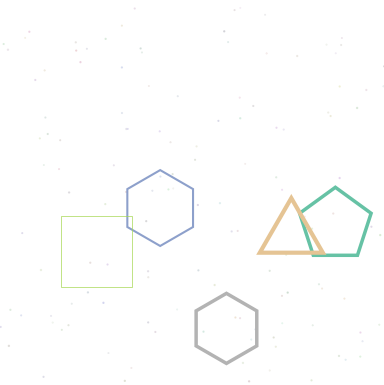[{"shape": "pentagon", "thickness": 2.5, "radius": 0.49, "center": [0.871, 0.416]}, {"shape": "hexagon", "thickness": 1.5, "radius": 0.49, "center": [0.416, 0.46]}, {"shape": "square", "thickness": 0.5, "radius": 0.46, "center": [0.251, 0.346]}, {"shape": "triangle", "thickness": 3, "radius": 0.47, "center": [0.757, 0.391]}, {"shape": "hexagon", "thickness": 2.5, "radius": 0.45, "center": [0.588, 0.147]}]